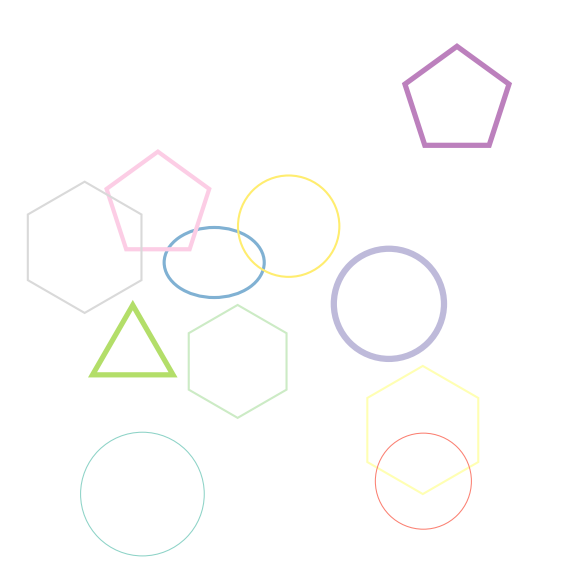[{"shape": "circle", "thickness": 0.5, "radius": 0.54, "center": [0.247, 0.144]}, {"shape": "hexagon", "thickness": 1, "radius": 0.55, "center": [0.732, 0.255]}, {"shape": "circle", "thickness": 3, "radius": 0.48, "center": [0.673, 0.473]}, {"shape": "circle", "thickness": 0.5, "radius": 0.42, "center": [0.733, 0.166]}, {"shape": "oval", "thickness": 1.5, "radius": 0.43, "center": [0.371, 0.545]}, {"shape": "triangle", "thickness": 2.5, "radius": 0.4, "center": [0.23, 0.39]}, {"shape": "pentagon", "thickness": 2, "radius": 0.47, "center": [0.273, 0.643]}, {"shape": "hexagon", "thickness": 1, "radius": 0.57, "center": [0.147, 0.571]}, {"shape": "pentagon", "thickness": 2.5, "radius": 0.47, "center": [0.791, 0.824]}, {"shape": "hexagon", "thickness": 1, "radius": 0.49, "center": [0.411, 0.373]}, {"shape": "circle", "thickness": 1, "radius": 0.44, "center": [0.5, 0.607]}]